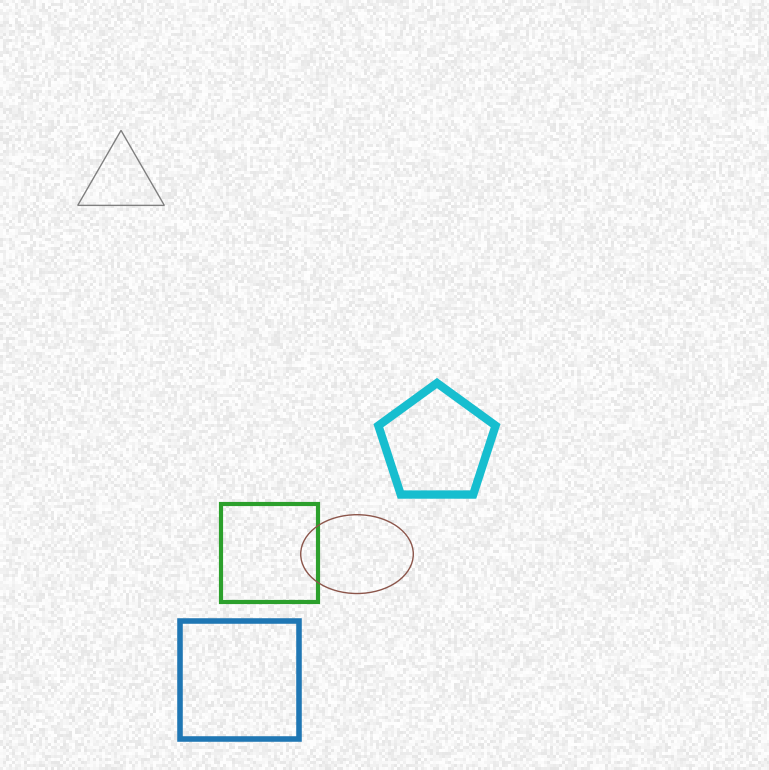[{"shape": "square", "thickness": 2, "radius": 0.38, "center": [0.311, 0.117]}, {"shape": "square", "thickness": 1.5, "radius": 0.32, "center": [0.35, 0.282]}, {"shape": "oval", "thickness": 0.5, "radius": 0.37, "center": [0.464, 0.28]}, {"shape": "triangle", "thickness": 0.5, "radius": 0.32, "center": [0.157, 0.766]}, {"shape": "pentagon", "thickness": 3, "radius": 0.4, "center": [0.568, 0.422]}]